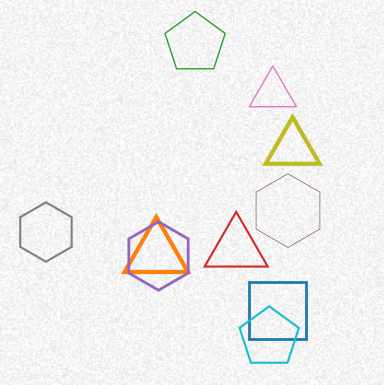[{"shape": "square", "thickness": 2, "radius": 0.37, "center": [0.721, 0.194]}, {"shape": "triangle", "thickness": 3, "radius": 0.48, "center": [0.406, 0.341]}, {"shape": "pentagon", "thickness": 1, "radius": 0.41, "center": [0.507, 0.888]}, {"shape": "triangle", "thickness": 1.5, "radius": 0.47, "center": [0.613, 0.355]}, {"shape": "hexagon", "thickness": 2, "radius": 0.44, "center": [0.412, 0.335]}, {"shape": "hexagon", "thickness": 0.5, "radius": 0.48, "center": [0.748, 0.453]}, {"shape": "triangle", "thickness": 1, "radius": 0.35, "center": [0.709, 0.758]}, {"shape": "hexagon", "thickness": 1.5, "radius": 0.39, "center": [0.119, 0.397]}, {"shape": "triangle", "thickness": 3, "radius": 0.4, "center": [0.76, 0.615]}, {"shape": "pentagon", "thickness": 1.5, "radius": 0.4, "center": [0.699, 0.123]}]